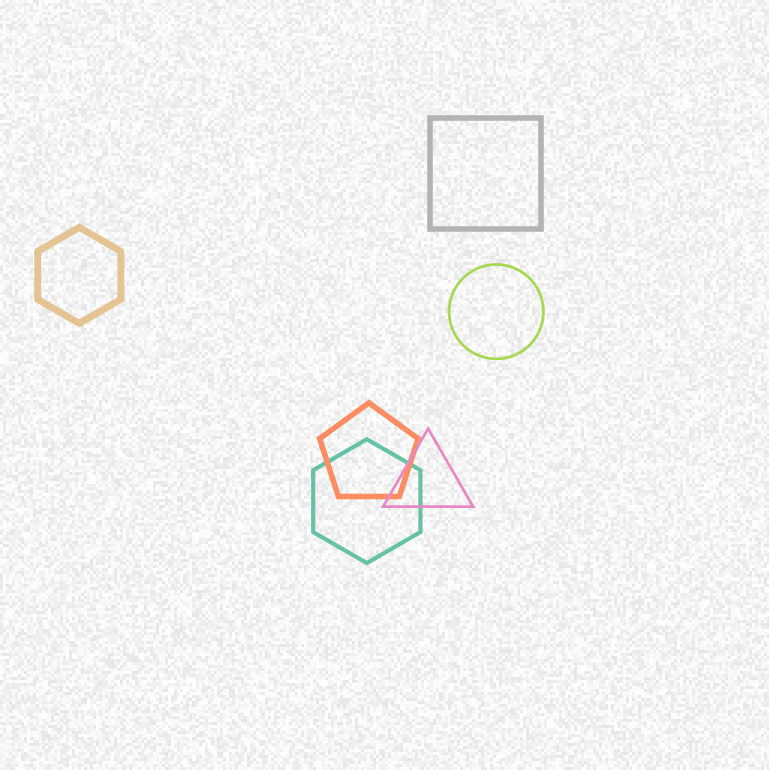[{"shape": "hexagon", "thickness": 1.5, "radius": 0.4, "center": [0.476, 0.349]}, {"shape": "pentagon", "thickness": 2, "radius": 0.34, "center": [0.479, 0.41]}, {"shape": "triangle", "thickness": 1, "radius": 0.34, "center": [0.556, 0.376]}, {"shape": "circle", "thickness": 1, "radius": 0.31, "center": [0.644, 0.595]}, {"shape": "hexagon", "thickness": 2.5, "radius": 0.31, "center": [0.103, 0.642]}, {"shape": "square", "thickness": 2, "radius": 0.36, "center": [0.631, 0.775]}]